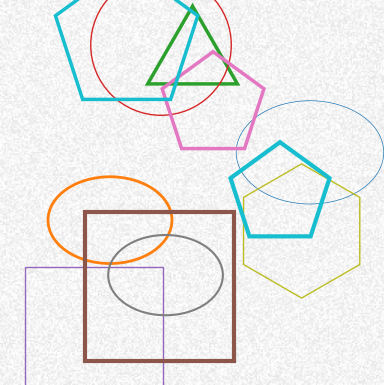[{"shape": "oval", "thickness": 0.5, "radius": 0.96, "center": [0.805, 0.604]}, {"shape": "oval", "thickness": 2, "radius": 0.8, "center": [0.286, 0.428]}, {"shape": "triangle", "thickness": 2.5, "radius": 0.67, "center": [0.5, 0.849]}, {"shape": "circle", "thickness": 1, "radius": 0.91, "center": [0.418, 0.883]}, {"shape": "square", "thickness": 1, "radius": 0.9, "center": [0.244, 0.126]}, {"shape": "square", "thickness": 3, "radius": 0.96, "center": [0.414, 0.256]}, {"shape": "pentagon", "thickness": 2.5, "radius": 0.69, "center": [0.553, 0.727]}, {"shape": "oval", "thickness": 1.5, "radius": 0.74, "center": [0.43, 0.285]}, {"shape": "hexagon", "thickness": 1, "radius": 0.87, "center": [0.783, 0.4]}, {"shape": "pentagon", "thickness": 2.5, "radius": 0.97, "center": [0.329, 0.899]}, {"shape": "pentagon", "thickness": 3, "radius": 0.68, "center": [0.727, 0.495]}]